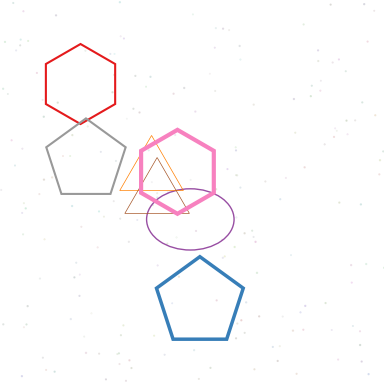[{"shape": "hexagon", "thickness": 1.5, "radius": 0.52, "center": [0.209, 0.782]}, {"shape": "pentagon", "thickness": 2.5, "radius": 0.59, "center": [0.519, 0.215]}, {"shape": "oval", "thickness": 1, "radius": 0.57, "center": [0.494, 0.43]}, {"shape": "triangle", "thickness": 0.5, "radius": 0.48, "center": [0.394, 0.553]}, {"shape": "triangle", "thickness": 0.5, "radius": 0.48, "center": [0.408, 0.494]}, {"shape": "hexagon", "thickness": 3, "radius": 0.55, "center": [0.461, 0.554]}, {"shape": "pentagon", "thickness": 1.5, "radius": 0.54, "center": [0.223, 0.584]}]